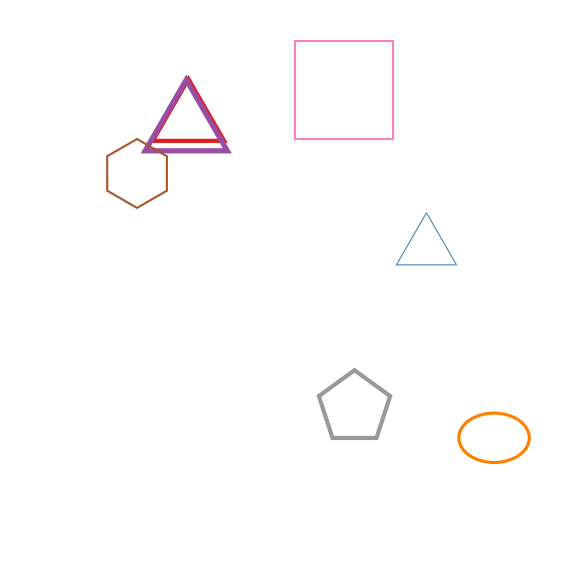[{"shape": "triangle", "thickness": 2, "radius": 0.36, "center": [0.326, 0.791]}, {"shape": "triangle", "thickness": 0.5, "radius": 0.3, "center": [0.738, 0.571]}, {"shape": "triangle", "thickness": 2.5, "radius": 0.41, "center": [0.322, 0.779]}, {"shape": "oval", "thickness": 1.5, "radius": 0.31, "center": [0.856, 0.241]}, {"shape": "hexagon", "thickness": 1, "radius": 0.3, "center": [0.237, 0.699]}, {"shape": "square", "thickness": 1, "radius": 0.42, "center": [0.596, 0.843]}, {"shape": "pentagon", "thickness": 2, "radius": 0.32, "center": [0.614, 0.293]}]